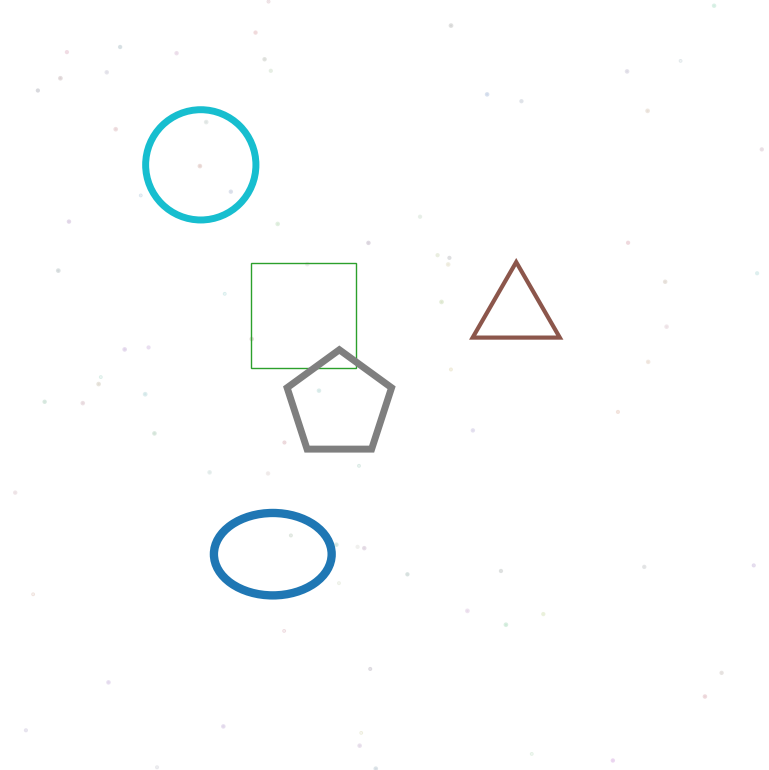[{"shape": "oval", "thickness": 3, "radius": 0.38, "center": [0.354, 0.28]}, {"shape": "square", "thickness": 0.5, "radius": 0.34, "center": [0.394, 0.59]}, {"shape": "triangle", "thickness": 1.5, "radius": 0.33, "center": [0.67, 0.594]}, {"shape": "pentagon", "thickness": 2.5, "radius": 0.36, "center": [0.441, 0.474]}, {"shape": "circle", "thickness": 2.5, "radius": 0.36, "center": [0.261, 0.786]}]